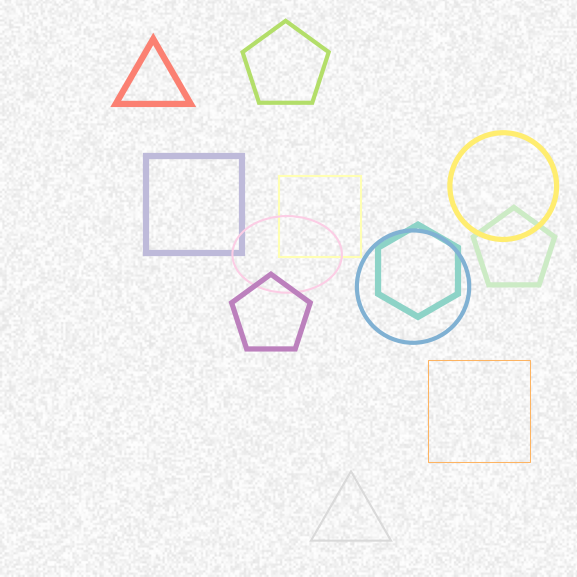[{"shape": "hexagon", "thickness": 3, "radius": 0.4, "center": [0.724, 0.53]}, {"shape": "square", "thickness": 1, "radius": 0.35, "center": [0.554, 0.624]}, {"shape": "square", "thickness": 3, "radius": 0.42, "center": [0.336, 0.645]}, {"shape": "triangle", "thickness": 3, "radius": 0.37, "center": [0.265, 0.857]}, {"shape": "circle", "thickness": 2, "radius": 0.49, "center": [0.715, 0.503]}, {"shape": "square", "thickness": 0.5, "radius": 0.44, "center": [0.829, 0.287]}, {"shape": "pentagon", "thickness": 2, "radius": 0.39, "center": [0.495, 0.885]}, {"shape": "oval", "thickness": 1, "radius": 0.47, "center": [0.497, 0.559]}, {"shape": "triangle", "thickness": 1, "radius": 0.4, "center": [0.608, 0.103]}, {"shape": "pentagon", "thickness": 2.5, "radius": 0.36, "center": [0.469, 0.453]}, {"shape": "pentagon", "thickness": 2.5, "radius": 0.37, "center": [0.89, 0.566]}, {"shape": "circle", "thickness": 2.5, "radius": 0.46, "center": [0.871, 0.677]}]